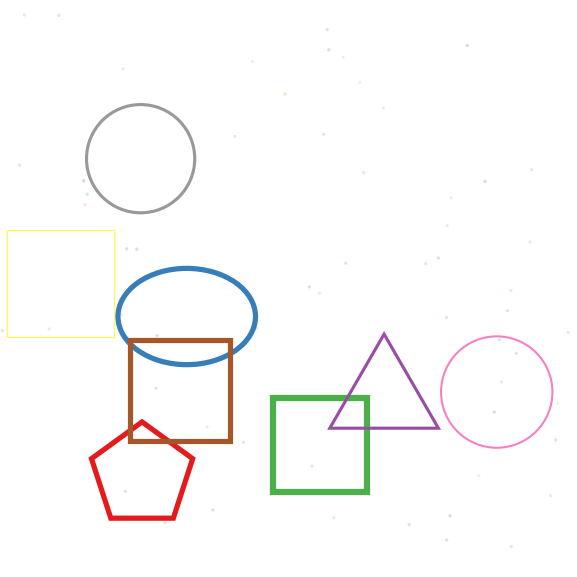[{"shape": "pentagon", "thickness": 2.5, "radius": 0.46, "center": [0.246, 0.176]}, {"shape": "oval", "thickness": 2.5, "radius": 0.6, "center": [0.323, 0.451]}, {"shape": "square", "thickness": 3, "radius": 0.41, "center": [0.553, 0.228]}, {"shape": "triangle", "thickness": 1.5, "radius": 0.54, "center": [0.665, 0.312]}, {"shape": "square", "thickness": 0.5, "radius": 0.46, "center": [0.105, 0.508]}, {"shape": "square", "thickness": 2.5, "radius": 0.43, "center": [0.311, 0.323]}, {"shape": "circle", "thickness": 1, "radius": 0.48, "center": [0.86, 0.32]}, {"shape": "circle", "thickness": 1.5, "radius": 0.47, "center": [0.244, 0.724]}]